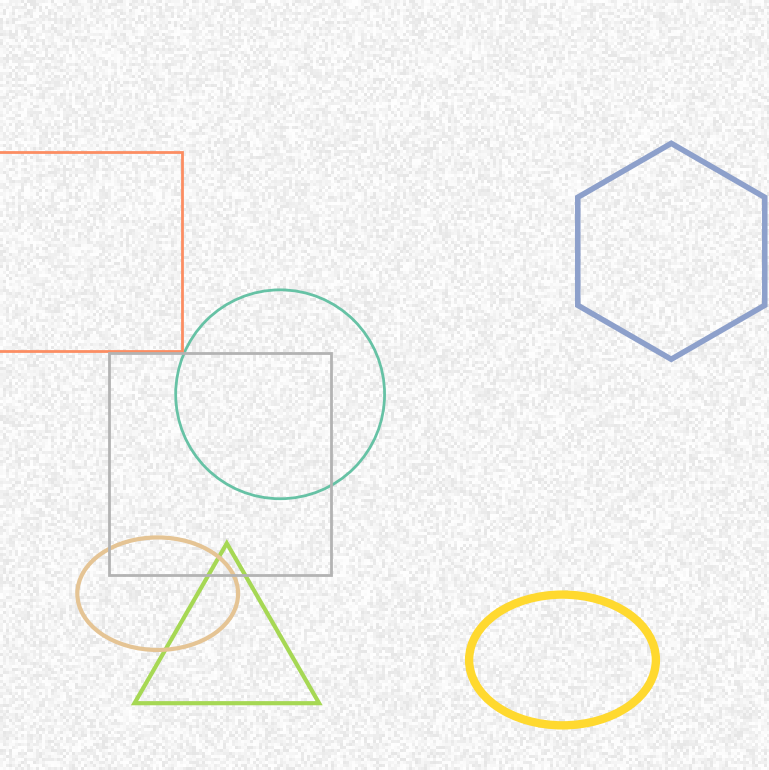[{"shape": "circle", "thickness": 1, "radius": 0.68, "center": [0.364, 0.488]}, {"shape": "square", "thickness": 1, "radius": 0.64, "center": [0.107, 0.673]}, {"shape": "hexagon", "thickness": 2, "radius": 0.7, "center": [0.872, 0.674]}, {"shape": "triangle", "thickness": 1.5, "radius": 0.69, "center": [0.295, 0.156]}, {"shape": "oval", "thickness": 3, "radius": 0.61, "center": [0.731, 0.143]}, {"shape": "oval", "thickness": 1.5, "radius": 0.52, "center": [0.205, 0.229]}, {"shape": "square", "thickness": 1, "radius": 0.72, "center": [0.285, 0.398]}]